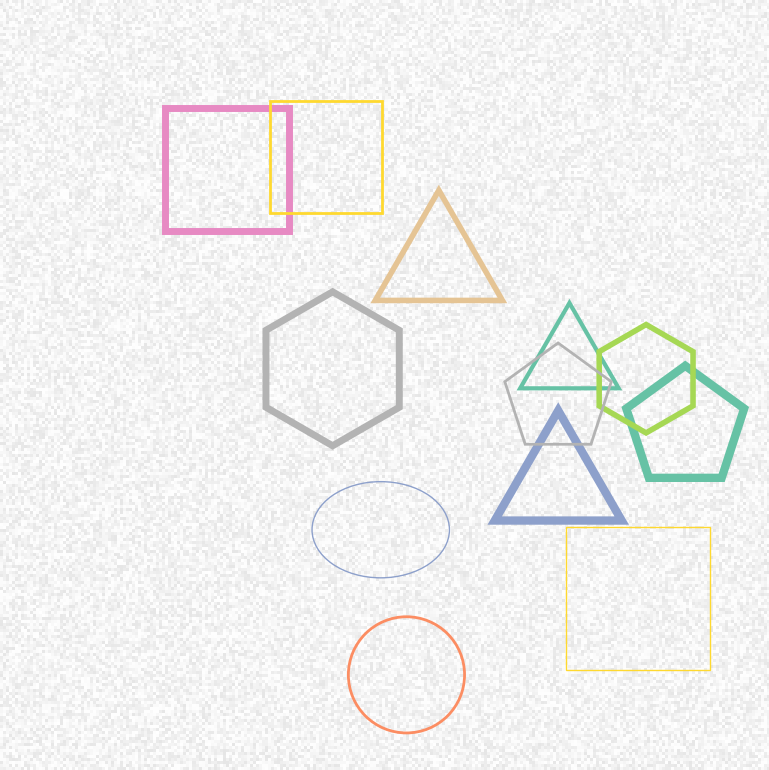[{"shape": "pentagon", "thickness": 3, "radius": 0.4, "center": [0.89, 0.445]}, {"shape": "triangle", "thickness": 1.5, "radius": 0.37, "center": [0.74, 0.533]}, {"shape": "circle", "thickness": 1, "radius": 0.38, "center": [0.528, 0.124]}, {"shape": "oval", "thickness": 0.5, "radius": 0.45, "center": [0.494, 0.312]}, {"shape": "triangle", "thickness": 3, "radius": 0.48, "center": [0.725, 0.372]}, {"shape": "square", "thickness": 2.5, "radius": 0.4, "center": [0.295, 0.78]}, {"shape": "hexagon", "thickness": 2, "radius": 0.35, "center": [0.839, 0.508]}, {"shape": "square", "thickness": 0.5, "radius": 0.47, "center": [0.828, 0.222]}, {"shape": "square", "thickness": 1, "radius": 0.36, "center": [0.423, 0.797]}, {"shape": "triangle", "thickness": 2, "radius": 0.48, "center": [0.57, 0.657]}, {"shape": "pentagon", "thickness": 1, "radius": 0.36, "center": [0.725, 0.482]}, {"shape": "hexagon", "thickness": 2.5, "radius": 0.5, "center": [0.432, 0.521]}]